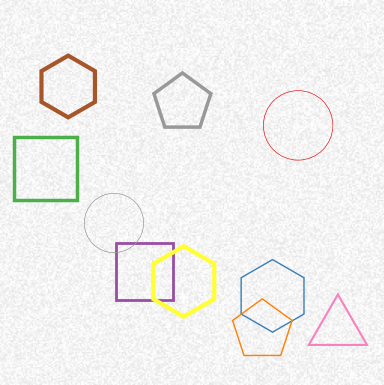[{"shape": "circle", "thickness": 0.5, "radius": 0.45, "center": [0.774, 0.674]}, {"shape": "hexagon", "thickness": 1, "radius": 0.47, "center": [0.708, 0.231]}, {"shape": "square", "thickness": 2.5, "radius": 0.41, "center": [0.117, 0.561]}, {"shape": "square", "thickness": 2, "radius": 0.37, "center": [0.375, 0.294]}, {"shape": "pentagon", "thickness": 1, "radius": 0.41, "center": [0.681, 0.142]}, {"shape": "hexagon", "thickness": 3, "radius": 0.46, "center": [0.477, 0.269]}, {"shape": "hexagon", "thickness": 3, "radius": 0.4, "center": [0.177, 0.775]}, {"shape": "triangle", "thickness": 1.5, "radius": 0.44, "center": [0.878, 0.148]}, {"shape": "pentagon", "thickness": 2.5, "radius": 0.39, "center": [0.474, 0.733]}, {"shape": "circle", "thickness": 0.5, "radius": 0.39, "center": [0.296, 0.421]}]